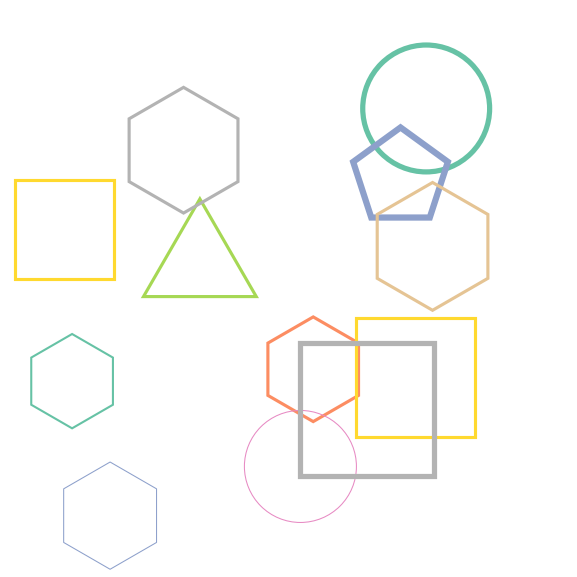[{"shape": "hexagon", "thickness": 1, "radius": 0.41, "center": [0.125, 0.339]}, {"shape": "circle", "thickness": 2.5, "radius": 0.55, "center": [0.738, 0.811]}, {"shape": "hexagon", "thickness": 1.5, "radius": 0.45, "center": [0.542, 0.36]}, {"shape": "hexagon", "thickness": 0.5, "radius": 0.46, "center": [0.191, 0.106]}, {"shape": "pentagon", "thickness": 3, "radius": 0.43, "center": [0.694, 0.692]}, {"shape": "circle", "thickness": 0.5, "radius": 0.48, "center": [0.52, 0.191]}, {"shape": "triangle", "thickness": 1.5, "radius": 0.56, "center": [0.346, 0.542]}, {"shape": "square", "thickness": 1.5, "radius": 0.51, "center": [0.72, 0.345]}, {"shape": "square", "thickness": 1.5, "radius": 0.43, "center": [0.112, 0.601]}, {"shape": "hexagon", "thickness": 1.5, "radius": 0.55, "center": [0.749, 0.572]}, {"shape": "hexagon", "thickness": 1.5, "radius": 0.54, "center": [0.318, 0.739]}, {"shape": "square", "thickness": 2.5, "radius": 0.58, "center": [0.635, 0.29]}]